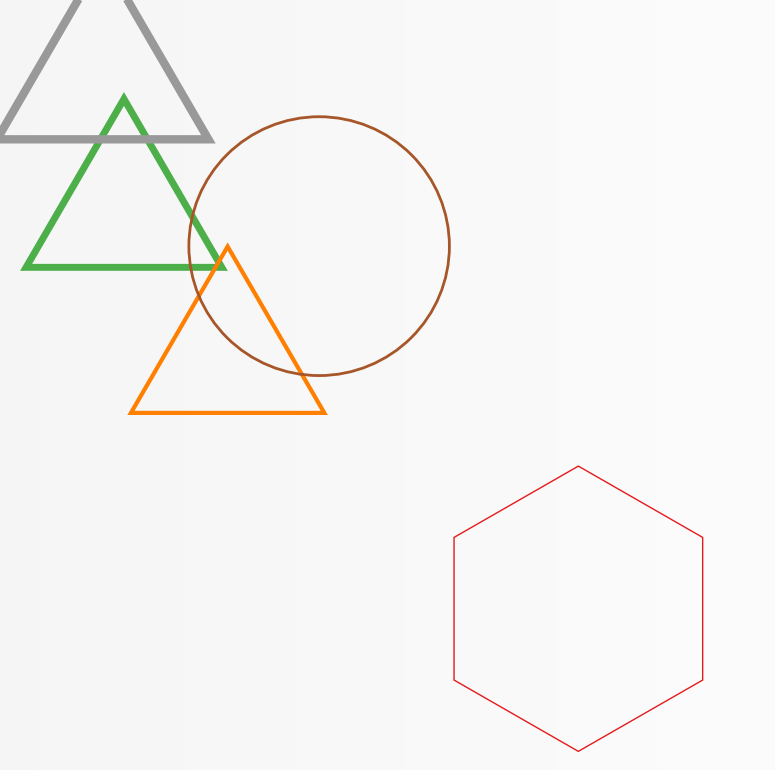[{"shape": "hexagon", "thickness": 0.5, "radius": 0.93, "center": [0.746, 0.209]}, {"shape": "triangle", "thickness": 2.5, "radius": 0.73, "center": [0.16, 0.726]}, {"shape": "triangle", "thickness": 1.5, "radius": 0.72, "center": [0.294, 0.536]}, {"shape": "circle", "thickness": 1, "radius": 0.84, "center": [0.412, 0.68]}, {"shape": "triangle", "thickness": 3, "radius": 0.79, "center": [0.133, 0.898]}]